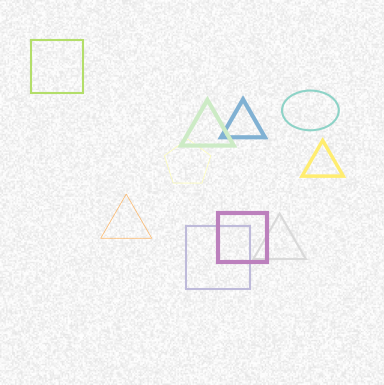[{"shape": "oval", "thickness": 1.5, "radius": 0.37, "center": [0.806, 0.713]}, {"shape": "pentagon", "thickness": 0.5, "radius": 0.32, "center": [0.487, 0.576]}, {"shape": "square", "thickness": 1.5, "radius": 0.41, "center": [0.566, 0.331]}, {"shape": "triangle", "thickness": 3, "radius": 0.33, "center": [0.631, 0.676]}, {"shape": "triangle", "thickness": 0.5, "radius": 0.38, "center": [0.328, 0.419]}, {"shape": "square", "thickness": 1.5, "radius": 0.34, "center": [0.148, 0.827]}, {"shape": "triangle", "thickness": 1.5, "radius": 0.39, "center": [0.726, 0.367]}, {"shape": "square", "thickness": 3, "radius": 0.31, "center": [0.63, 0.383]}, {"shape": "triangle", "thickness": 3, "radius": 0.4, "center": [0.539, 0.661]}, {"shape": "triangle", "thickness": 2.5, "radius": 0.31, "center": [0.838, 0.573]}]